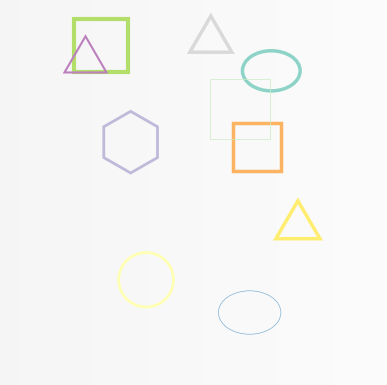[{"shape": "oval", "thickness": 2.5, "radius": 0.37, "center": [0.7, 0.816]}, {"shape": "circle", "thickness": 2, "radius": 0.35, "center": [0.377, 0.273]}, {"shape": "hexagon", "thickness": 2, "radius": 0.4, "center": [0.337, 0.631]}, {"shape": "oval", "thickness": 0.5, "radius": 0.4, "center": [0.644, 0.188]}, {"shape": "square", "thickness": 2.5, "radius": 0.31, "center": [0.662, 0.618]}, {"shape": "square", "thickness": 3, "radius": 0.35, "center": [0.26, 0.882]}, {"shape": "triangle", "thickness": 2.5, "radius": 0.31, "center": [0.544, 0.896]}, {"shape": "triangle", "thickness": 1.5, "radius": 0.31, "center": [0.221, 0.843]}, {"shape": "square", "thickness": 0.5, "radius": 0.39, "center": [0.619, 0.717]}, {"shape": "triangle", "thickness": 2.5, "radius": 0.33, "center": [0.769, 0.413]}]